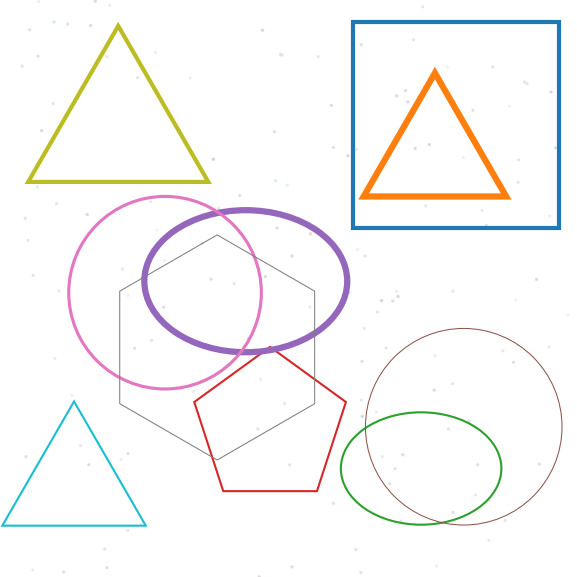[{"shape": "square", "thickness": 2, "radius": 0.89, "center": [0.79, 0.783]}, {"shape": "triangle", "thickness": 3, "radius": 0.71, "center": [0.753, 0.73]}, {"shape": "oval", "thickness": 1, "radius": 0.69, "center": [0.729, 0.188]}, {"shape": "pentagon", "thickness": 1, "radius": 0.69, "center": [0.468, 0.26]}, {"shape": "oval", "thickness": 3, "radius": 0.88, "center": [0.426, 0.512]}, {"shape": "circle", "thickness": 0.5, "radius": 0.85, "center": [0.803, 0.26]}, {"shape": "circle", "thickness": 1.5, "radius": 0.83, "center": [0.286, 0.492]}, {"shape": "hexagon", "thickness": 0.5, "radius": 0.97, "center": [0.376, 0.398]}, {"shape": "triangle", "thickness": 2, "radius": 0.9, "center": [0.205, 0.774]}, {"shape": "triangle", "thickness": 1, "radius": 0.72, "center": [0.128, 0.161]}]